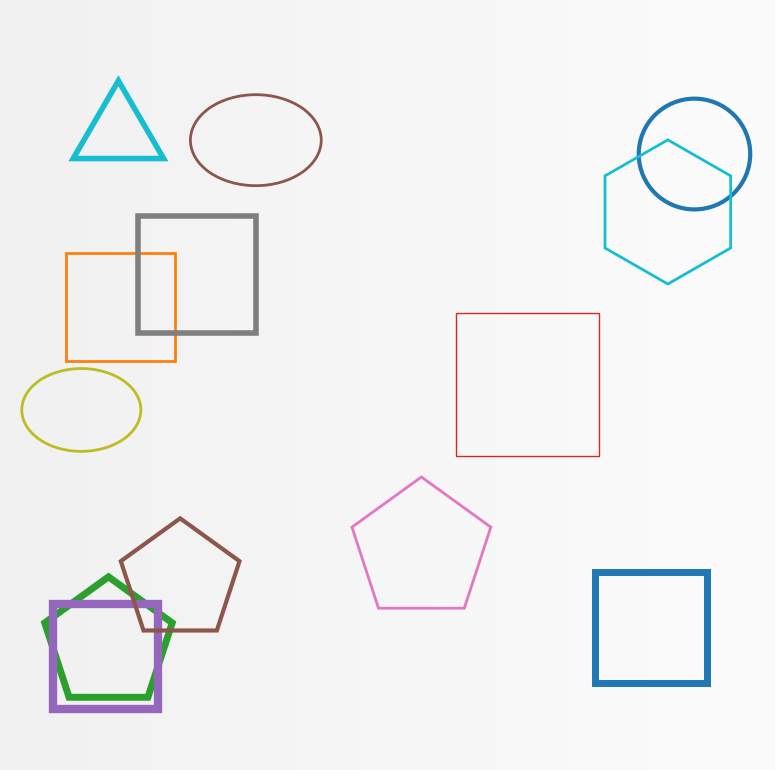[{"shape": "circle", "thickness": 1.5, "radius": 0.36, "center": [0.896, 0.8]}, {"shape": "square", "thickness": 2.5, "radius": 0.36, "center": [0.84, 0.186]}, {"shape": "square", "thickness": 1, "radius": 0.35, "center": [0.156, 0.601]}, {"shape": "pentagon", "thickness": 2.5, "radius": 0.43, "center": [0.14, 0.164]}, {"shape": "square", "thickness": 0.5, "radius": 0.46, "center": [0.681, 0.501]}, {"shape": "square", "thickness": 3, "radius": 0.34, "center": [0.136, 0.148]}, {"shape": "oval", "thickness": 1, "radius": 0.42, "center": [0.33, 0.818]}, {"shape": "pentagon", "thickness": 1.5, "radius": 0.4, "center": [0.232, 0.246]}, {"shape": "pentagon", "thickness": 1, "radius": 0.47, "center": [0.544, 0.286]}, {"shape": "square", "thickness": 2, "radius": 0.38, "center": [0.254, 0.644]}, {"shape": "oval", "thickness": 1, "radius": 0.38, "center": [0.105, 0.468]}, {"shape": "hexagon", "thickness": 1, "radius": 0.47, "center": [0.862, 0.725]}, {"shape": "triangle", "thickness": 2, "radius": 0.34, "center": [0.153, 0.828]}]